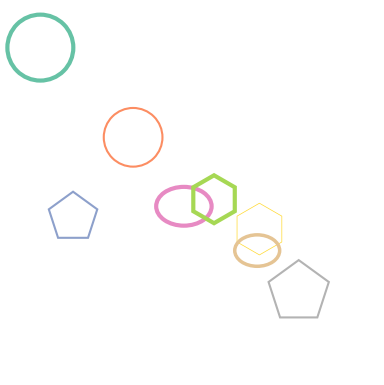[{"shape": "circle", "thickness": 3, "radius": 0.43, "center": [0.105, 0.876]}, {"shape": "circle", "thickness": 1.5, "radius": 0.38, "center": [0.346, 0.643]}, {"shape": "pentagon", "thickness": 1.5, "radius": 0.33, "center": [0.19, 0.436]}, {"shape": "oval", "thickness": 3, "radius": 0.36, "center": [0.478, 0.464]}, {"shape": "hexagon", "thickness": 3, "radius": 0.31, "center": [0.556, 0.482]}, {"shape": "hexagon", "thickness": 0.5, "radius": 0.34, "center": [0.674, 0.405]}, {"shape": "oval", "thickness": 2.5, "radius": 0.29, "center": [0.668, 0.349]}, {"shape": "pentagon", "thickness": 1.5, "radius": 0.41, "center": [0.776, 0.242]}]